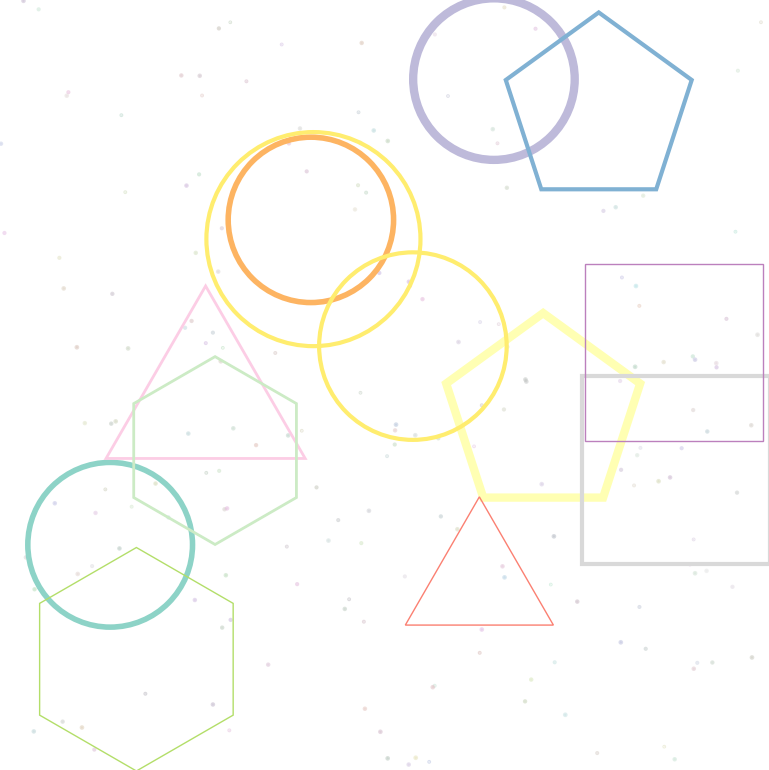[{"shape": "circle", "thickness": 2, "radius": 0.53, "center": [0.143, 0.292]}, {"shape": "pentagon", "thickness": 3, "radius": 0.66, "center": [0.705, 0.461]}, {"shape": "circle", "thickness": 3, "radius": 0.52, "center": [0.641, 0.897]}, {"shape": "triangle", "thickness": 0.5, "radius": 0.56, "center": [0.623, 0.244]}, {"shape": "pentagon", "thickness": 1.5, "radius": 0.63, "center": [0.778, 0.857]}, {"shape": "circle", "thickness": 2, "radius": 0.54, "center": [0.404, 0.714]}, {"shape": "hexagon", "thickness": 0.5, "radius": 0.73, "center": [0.177, 0.144]}, {"shape": "triangle", "thickness": 1, "radius": 0.75, "center": [0.267, 0.479]}, {"shape": "square", "thickness": 1.5, "radius": 0.61, "center": [0.878, 0.389]}, {"shape": "square", "thickness": 0.5, "radius": 0.58, "center": [0.876, 0.542]}, {"shape": "hexagon", "thickness": 1, "radius": 0.61, "center": [0.279, 0.415]}, {"shape": "circle", "thickness": 1.5, "radius": 0.7, "center": [0.407, 0.689]}, {"shape": "circle", "thickness": 1.5, "radius": 0.61, "center": [0.536, 0.551]}]